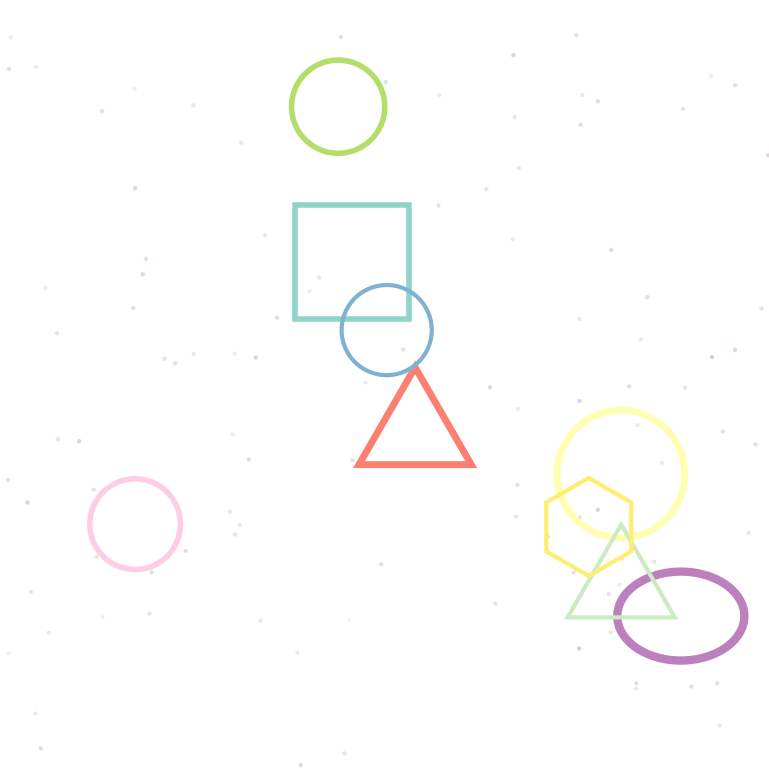[{"shape": "square", "thickness": 2, "radius": 0.37, "center": [0.457, 0.659]}, {"shape": "circle", "thickness": 2.5, "radius": 0.41, "center": [0.806, 0.384]}, {"shape": "triangle", "thickness": 2.5, "radius": 0.42, "center": [0.539, 0.439]}, {"shape": "circle", "thickness": 1.5, "radius": 0.29, "center": [0.502, 0.571]}, {"shape": "circle", "thickness": 2, "radius": 0.3, "center": [0.439, 0.861]}, {"shape": "circle", "thickness": 2, "radius": 0.29, "center": [0.175, 0.319]}, {"shape": "oval", "thickness": 3, "radius": 0.41, "center": [0.884, 0.2]}, {"shape": "triangle", "thickness": 1.5, "radius": 0.4, "center": [0.807, 0.238]}, {"shape": "hexagon", "thickness": 1.5, "radius": 0.32, "center": [0.765, 0.316]}]